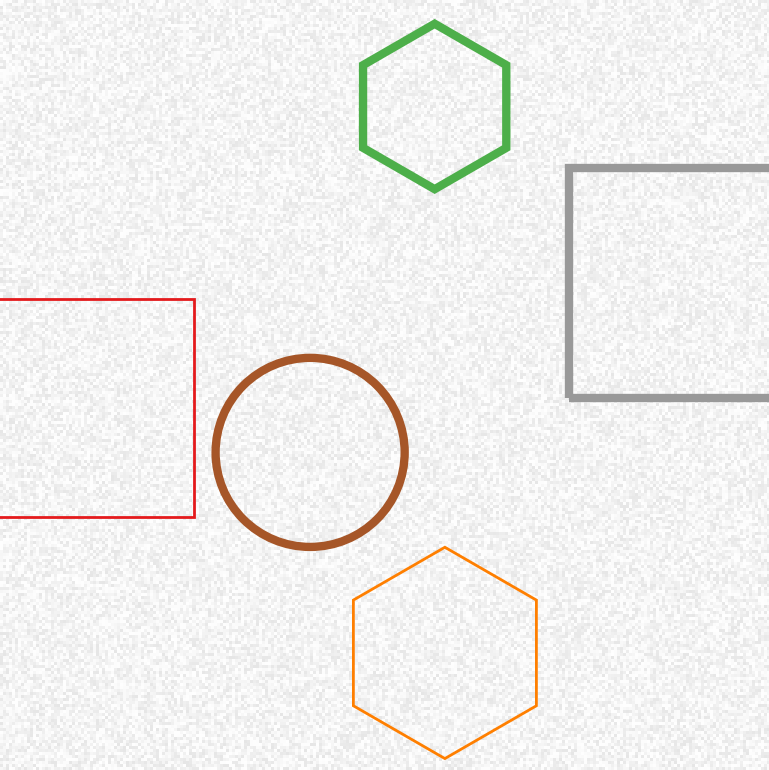[{"shape": "square", "thickness": 1, "radius": 0.71, "center": [0.11, 0.47]}, {"shape": "hexagon", "thickness": 3, "radius": 0.54, "center": [0.565, 0.862]}, {"shape": "hexagon", "thickness": 1, "radius": 0.69, "center": [0.578, 0.152]}, {"shape": "circle", "thickness": 3, "radius": 0.61, "center": [0.403, 0.412]}, {"shape": "square", "thickness": 3, "radius": 0.75, "center": [0.888, 0.632]}]